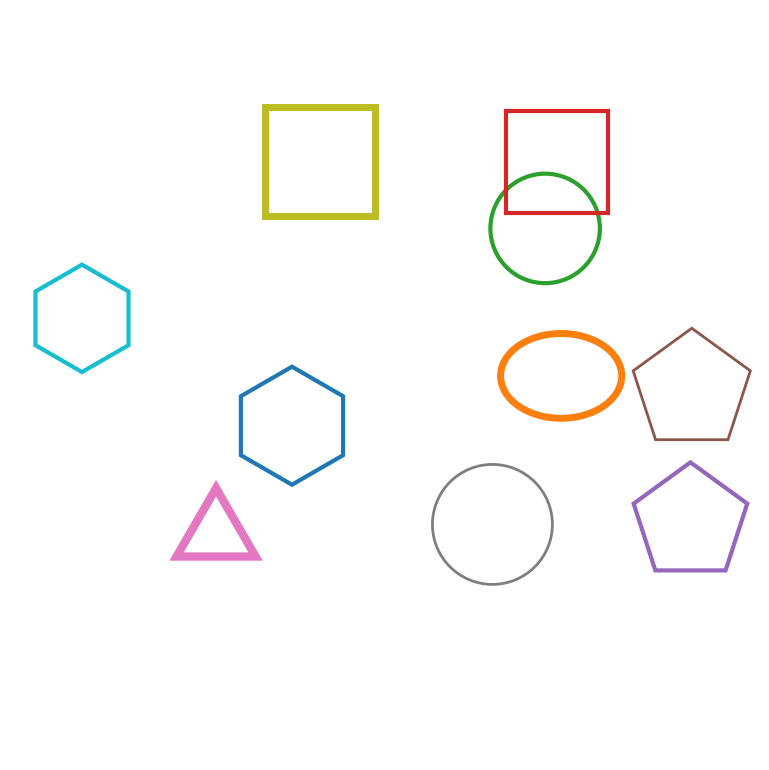[{"shape": "hexagon", "thickness": 1.5, "radius": 0.38, "center": [0.379, 0.447]}, {"shape": "oval", "thickness": 2.5, "radius": 0.39, "center": [0.729, 0.512]}, {"shape": "circle", "thickness": 1.5, "radius": 0.36, "center": [0.708, 0.703]}, {"shape": "square", "thickness": 1.5, "radius": 0.33, "center": [0.723, 0.79]}, {"shape": "pentagon", "thickness": 1.5, "radius": 0.39, "center": [0.897, 0.322]}, {"shape": "pentagon", "thickness": 1, "radius": 0.4, "center": [0.898, 0.494]}, {"shape": "triangle", "thickness": 3, "radius": 0.3, "center": [0.281, 0.307]}, {"shape": "circle", "thickness": 1, "radius": 0.39, "center": [0.639, 0.319]}, {"shape": "square", "thickness": 2.5, "radius": 0.36, "center": [0.416, 0.79]}, {"shape": "hexagon", "thickness": 1.5, "radius": 0.35, "center": [0.106, 0.587]}]